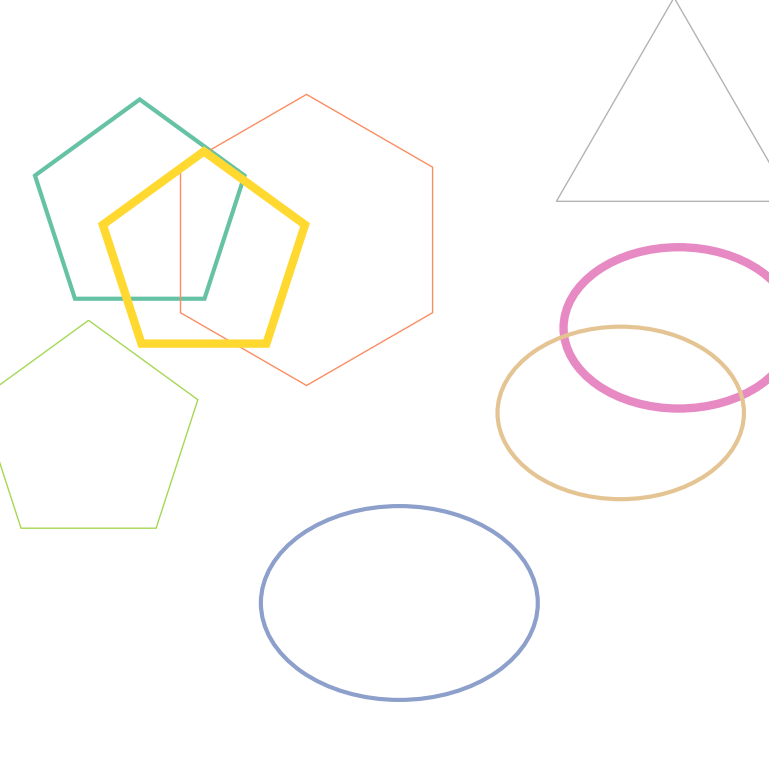[{"shape": "pentagon", "thickness": 1.5, "radius": 0.72, "center": [0.181, 0.728]}, {"shape": "hexagon", "thickness": 0.5, "radius": 0.95, "center": [0.398, 0.688]}, {"shape": "oval", "thickness": 1.5, "radius": 0.9, "center": [0.519, 0.217]}, {"shape": "oval", "thickness": 3, "radius": 0.75, "center": [0.882, 0.574]}, {"shape": "pentagon", "thickness": 0.5, "radius": 0.75, "center": [0.115, 0.435]}, {"shape": "pentagon", "thickness": 3, "radius": 0.69, "center": [0.265, 0.665]}, {"shape": "oval", "thickness": 1.5, "radius": 0.8, "center": [0.806, 0.464]}, {"shape": "triangle", "thickness": 0.5, "radius": 0.88, "center": [0.875, 0.827]}]